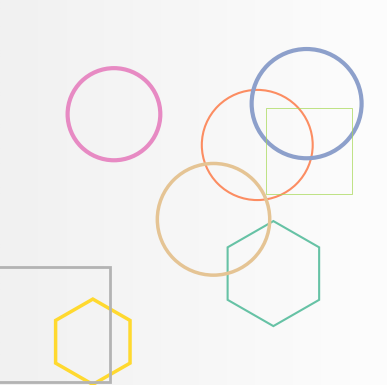[{"shape": "hexagon", "thickness": 1.5, "radius": 0.68, "center": [0.705, 0.289]}, {"shape": "circle", "thickness": 1.5, "radius": 0.72, "center": [0.664, 0.623]}, {"shape": "circle", "thickness": 3, "radius": 0.71, "center": [0.791, 0.731]}, {"shape": "circle", "thickness": 3, "radius": 0.6, "center": [0.294, 0.703]}, {"shape": "square", "thickness": 0.5, "radius": 0.56, "center": [0.798, 0.608]}, {"shape": "hexagon", "thickness": 2.5, "radius": 0.55, "center": [0.24, 0.112]}, {"shape": "circle", "thickness": 2.5, "radius": 0.73, "center": [0.551, 0.43]}, {"shape": "square", "thickness": 2, "radius": 0.74, "center": [0.134, 0.157]}]